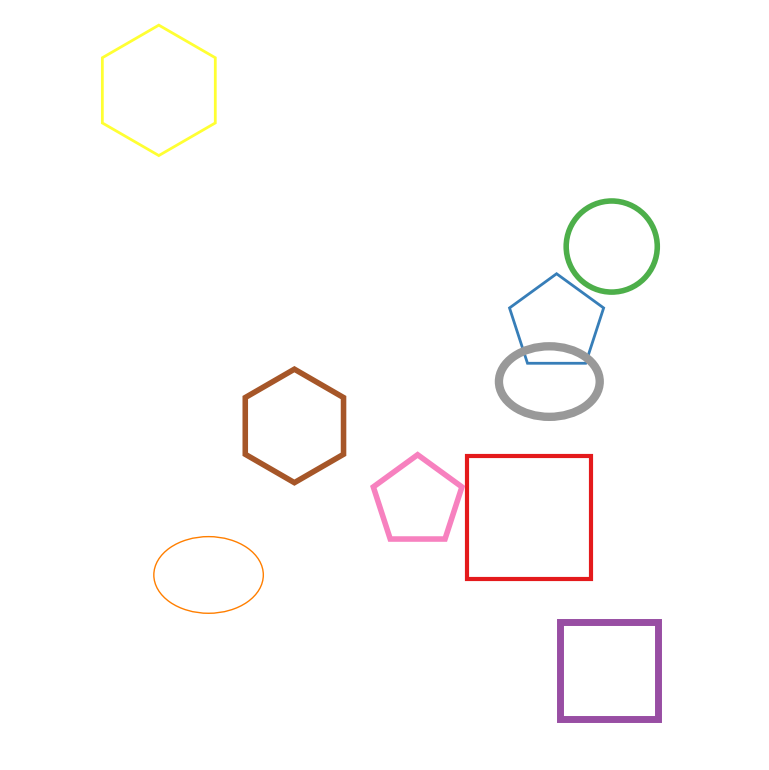[{"shape": "square", "thickness": 1.5, "radius": 0.4, "center": [0.687, 0.328]}, {"shape": "pentagon", "thickness": 1, "radius": 0.32, "center": [0.723, 0.58]}, {"shape": "circle", "thickness": 2, "radius": 0.3, "center": [0.794, 0.68]}, {"shape": "square", "thickness": 2.5, "radius": 0.32, "center": [0.791, 0.129]}, {"shape": "oval", "thickness": 0.5, "radius": 0.36, "center": [0.271, 0.253]}, {"shape": "hexagon", "thickness": 1, "radius": 0.42, "center": [0.206, 0.883]}, {"shape": "hexagon", "thickness": 2, "radius": 0.37, "center": [0.382, 0.447]}, {"shape": "pentagon", "thickness": 2, "radius": 0.3, "center": [0.542, 0.349]}, {"shape": "oval", "thickness": 3, "radius": 0.33, "center": [0.713, 0.504]}]